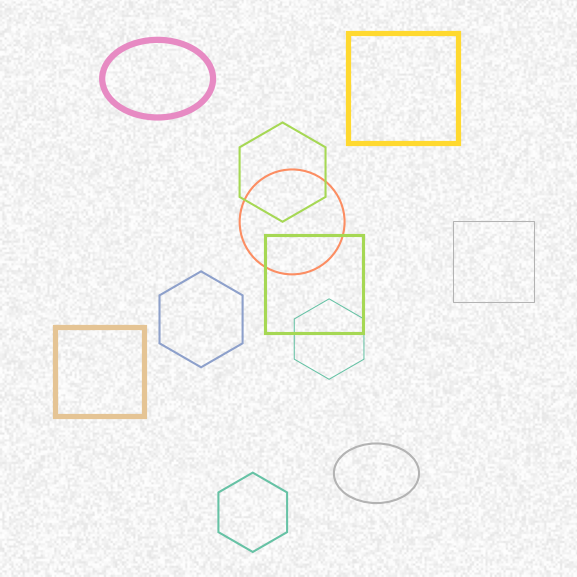[{"shape": "hexagon", "thickness": 1, "radius": 0.34, "center": [0.438, 0.112]}, {"shape": "hexagon", "thickness": 0.5, "radius": 0.35, "center": [0.57, 0.412]}, {"shape": "circle", "thickness": 1, "radius": 0.45, "center": [0.506, 0.615]}, {"shape": "hexagon", "thickness": 1, "radius": 0.42, "center": [0.348, 0.446]}, {"shape": "oval", "thickness": 3, "radius": 0.48, "center": [0.273, 0.863]}, {"shape": "square", "thickness": 1.5, "radius": 0.42, "center": [0.543, 0.508]}, {"shape": "hexagon", "thickness": 1, "radius": 0.43, "center": [0.489, 0.701]}, {"shape": "square", "thickness": 2.5, "radius": 0.48, "center": [0.698, 0.847]}, {"shape": "square", "thickness": 2.5, "radius": 0.38, "center": [0.172, 0.356]}, {"shape": "oval", "thickness": 1, "radius": 0.37, "center": [0.652, 0.18]}, {"shape": "square", "thickness": 0.5, "radius": 0.35, "center": [0.854, 0.547]}]